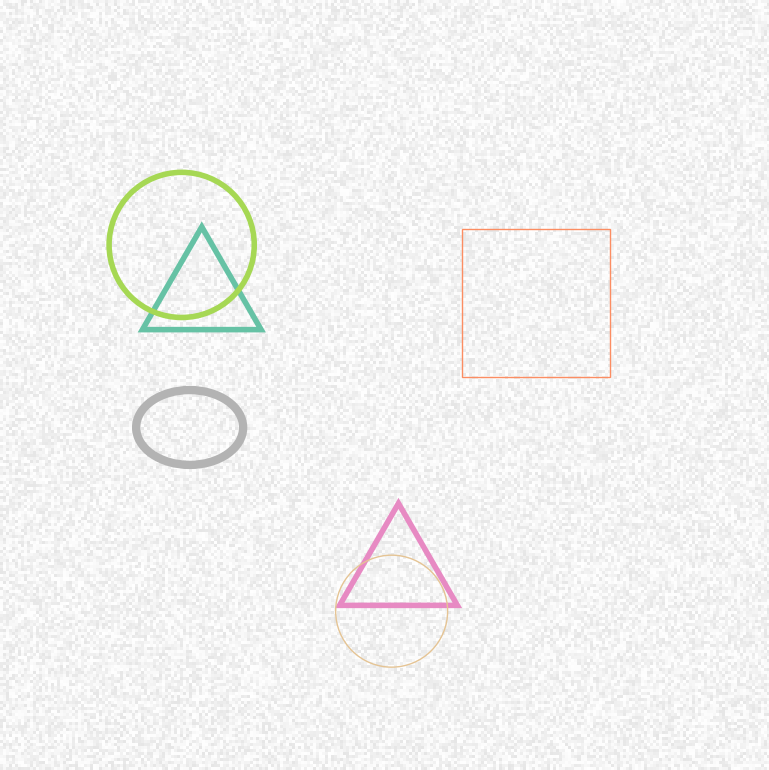[{"shape": "triangle", "thickness": 2, "radius": 0.44, "center": [0.262, 0.616]}, {"shape": "square", "thickness": 0.5, "radius": 0.48, "center": [0.696, 0.607]}, {"shape": "triangle", "thickness": 2, "radius": 0.44, "center": [0.518, 0.258]}, {"shape": "circle", "thickness": 2, "radius": 0.47, "center": [0.236, 0.682]}, {"shape": "circle", "thickness": 0.5, "radius": 0.36, "center": [0.509, 0.206]}, {"shape": "oval", "thickness": 3, "radius": 0.35, "center": [0.246, 0.445]}]